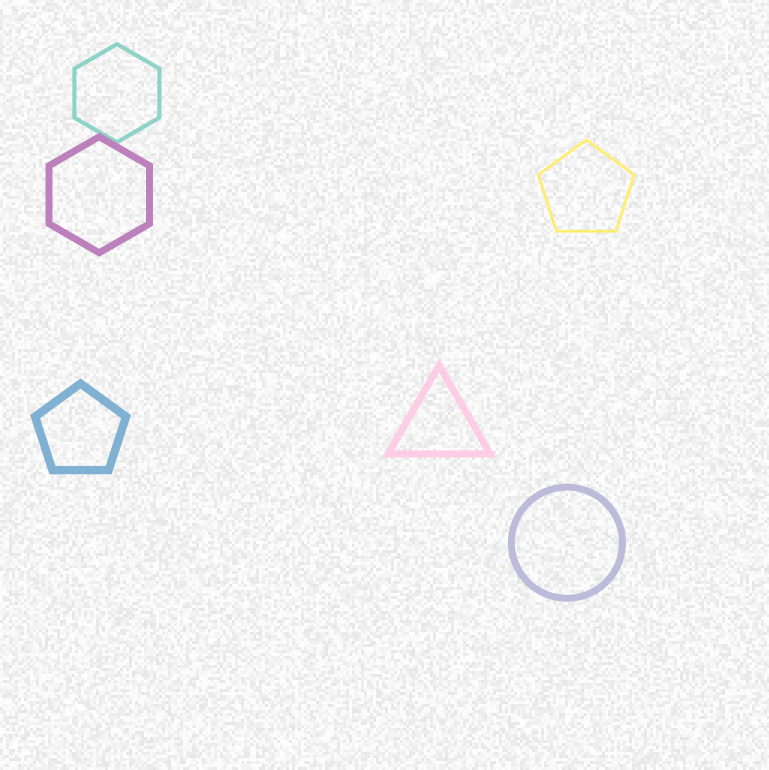[{"shape": "hexagon", "thickness": 1.5, "radius": 0.32, "center": [0.152, 0.879]}, {"shape": "circle", "thickness": 2.5, "radius": 0.36, "center": [0.736, 0.295]}, {"shape": "pentagon", "thickness": 3, "radius": 0.31, "center": [0.105, 0.44]}, {"shape": "triangle", "thickness": 2.5, "radius": 0.38, "center": [0.57, 0.449]}, {"shape": "hexagon", "thickness": 2.5, "radius": 0.38, "center": [0.129, 0.747]}, {"shape": "pentagon", "thickness": 1, "radius": 0.33, "center": [0.761, 0.753]}]